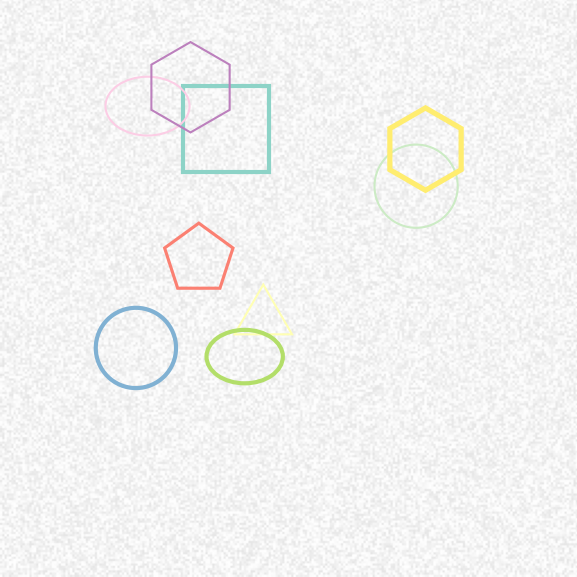[{"shape": "square", "thickness": 2, "radius": 0.37, "center": [0.392, 0.776]}, {"shape": "triangle", "thickness": 1, "radius": 0.29, "center": [0.456, 0.449]}, {"shape": "pentagon", "thickness": 1.5, "radius": 0.31, "center": [0.344, 0.55]}, {"shape": "circle", "thickness": 2, "radius": 0.35, "center": [0.235, 0.397]}, {"shape": "oval", "thickness": 2, "radius": 0.33, "center": [0.424, 0.382]}, {"shape": "oval", "thickness": 1, "radius": 0.36, "center": [0.255, 0.815]}, {"shape": "hexagon", "thickness": 1, "radius": 0.39, "center": [0.33, 0.848]}, {"shape": "circle", "thickness": 1, "radius": 0.36, "center": [0.721, 0.677]}, {"shape": "hexagon", "thickness": 2.5, "radius": 0.36, "center": [0.737, 0.741]}]